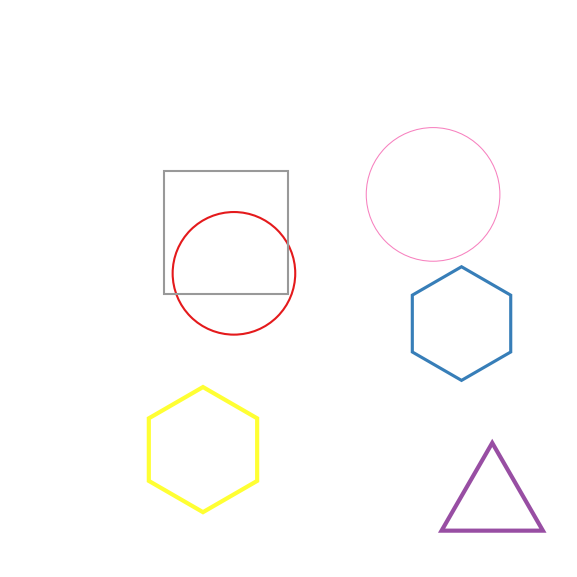[{"shape": "circle", "thickness": 1, "radius": 0.53, "center": [0.405, 0.526]}, {"shape": "hexagon", "thickness": 1.5, "radius": 0.49, "center": [0.799, 0.439]}, {"shape": "triangle", "thickness": 2, "radius": 0.51, "center": [0.852, 0.131]}, {"shape": "hexagon", "thickness": 2, "radius": 0.54, "center": [0.351, 0.221]}, {"shape": "circle", "thickness": 0.5, "radius": 0.58, "center": [0.75, 0.662]}, {"shape": "square", "thickness": 1, "radius": 0.54, "center": [0.391, 0.596]}]